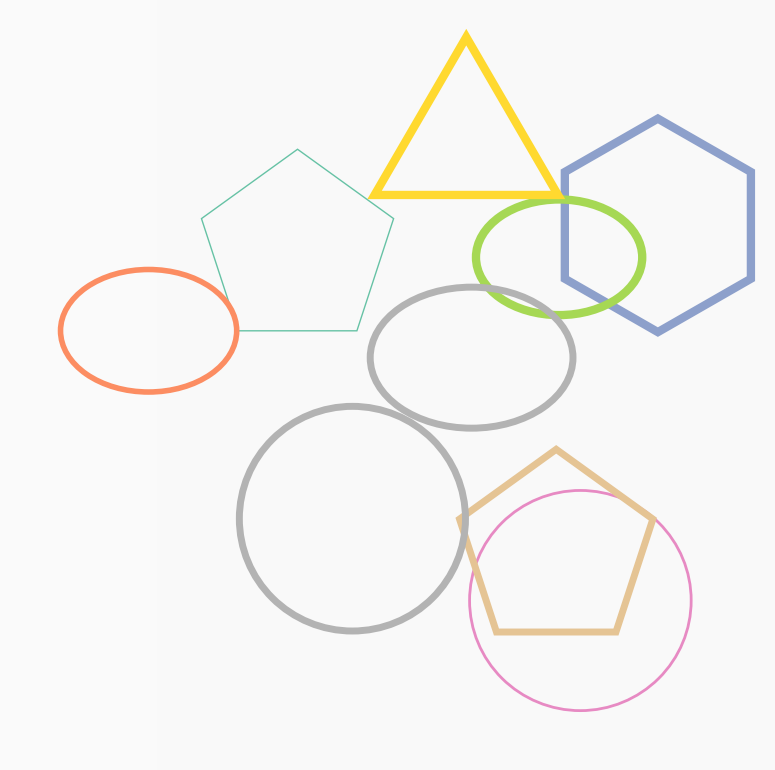[{"shape": "pentagon", "thickness": 0.5, "radius": 0.65, "center": [0.384, 0.676]}, {"shape": "oval", "thickness": 2, "radius": 0.57, "center": [0.192, 0.57]}, {"shape": "hexagon", "thickness": 3, "radius": 0.69, "center": [0.849, 0.707]}, {"shape": "circle", "thickness": 1, "radius": 0.71, "center": [0.749, 0.22]}, {"shape": "oval", "thickness": 3, "radius": 0.54, "center": [0.721, 0.666]}, {"shape": "triangle", "thickness": 3, "radius": 0.68, "center": [0.602, 0.815]}, {"shape": "pentagon", "thickness": 2.5, "radius": 0.66, "center": [0.718, 0.285]}, {"shape": "circle", "thickness": 2.5, "radius": 0.73, "center": [0.455, 0.326]}, {"shape": "oval", "thickness": 2.5, "radius": 0.65, "center": [0.609, 0.536]}]